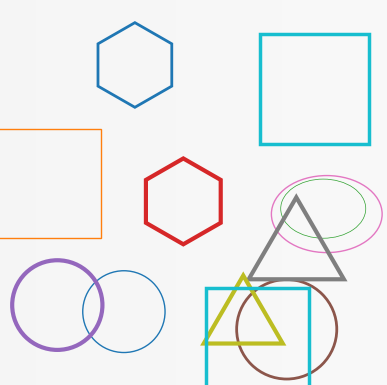[{"shape": "hexagon", "thickness": 2, "radius": 0.55, "center": [0.348, 0.831]}, {"shape": "circle", "thickness": 1, "radius": 0.53, "center": [0.32, 0.191]}, {"shape": "square", "thickness": 1, "radius": 0.71, "center": [0.12, 0.523]}, {"shape": "oval", "thickness": 0.5, "radius": 0.55, "center": [0.834, 0.458]}, {"shape": "hexagon", "thickness": 3, "radius": 0.56, "center": [0.473, 0.477]}, {"shape": "circle", "thickness": 3, "radius": 0.58, "center": [0.148, 0.208]}, {"shape": "circle", "thickness": 2, "radius": 0.65, "center": [0.74, 0.145]}, {"shape": "oval", "thickness": 1, "radius": 0.71, "center": [0.843, 0.444]}, {"shape": "triangle", "thickness": 3, "radius": 0.71, "center": [0.765, 0.346]}, {"shape": "triangle", "thickness": 3, "radius": 0.59, "center": [0.628, 0.167]}, {"shape": "square", "thickness": 2.5, "radius": 0.67, "center": [0.665, 0.119]}, {"shape": "square", "thickness": 2.5, "radius": 0.71, "center": [0.812, 0.769]}]